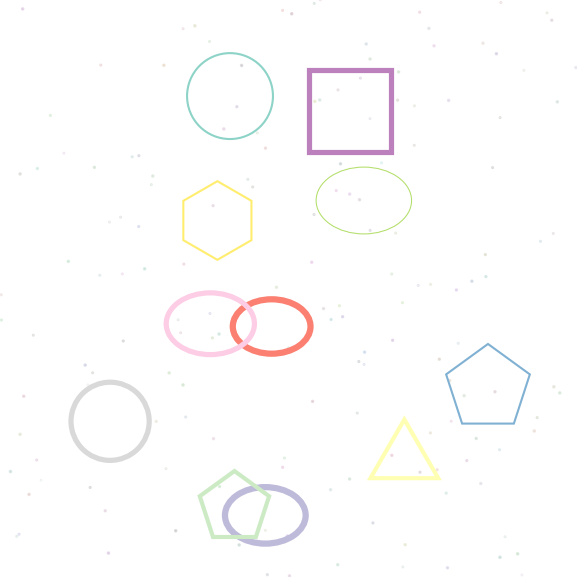[{"shape": "circle", "thickness": 1, "radius": 0.37, "center": [0.398, 0.833]}, {"shape": "triangle", "thickness": 2, "radius": 0.34, "center": [0.7, 0.205]}, {"shape": "oval", "thickness": 3, "radius": 0.35, "center": [0.459, 0.107]}, {"shape": "oval", "thickness": 3, "radius": 0.34, "center": [0.47, 0.434]}, {"shape": "pentagon", "thickness": 1, "radius": 0.38, "center": [0.845, 0.327]}, {"shape": "oval", "thickness": 0.5, "radius": 0.41, "center": [0.63, 0.652]}, {"shape": "oval", "thickness": 2.5, "radius": 0.38, "center": [0.364, 0.439]}, {"shape": "circle", "thickness": 2.5, "radius": 0.34, "center": [0.191, 0.27]}, {"shape": "square", "thickness": 2.5, "radius": 0.35, "center": [0.606, 0.807]}, {"shape": "pentagon", "thickness": 2, "radius": 0.32, "center": [0.406, 0.12]}, {"shape": "hexagon", "thickness": 1, "radius": 0.34, "center": [0.376, 0.617]}]